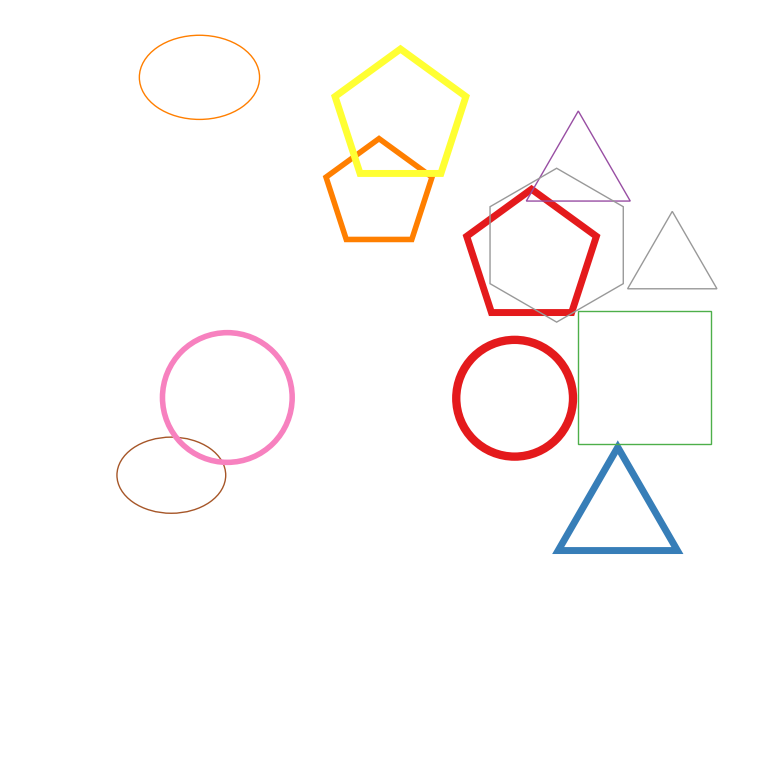[{"shape": "circle", "thickness": 3, "radius": 0.38, "center": [0.668, 0.483]}, {"shape": "pentagon", "thickness": 2.5, "radius": 0.44, "center": [0.69, 0.666]}, {"shape": "triangle", "thickness": 2.5, "radius": 0.45, "center": [0.802, 0.33]}, {"shape": "square", "thickness": 0.5, "radius": 0.43, "center": [0.837, 0.51]}, {"shape": "triangle", "thickness": 0.5, "radius": 0.39, "center": [0.751, 0.778]}, {"shape": "oval", "thickness": 0.5, "radius": 0.39, "center": [0.259, 0.9]}, {"shape": "pentagon", "thickness": 2, "radius": 0.36, "center": [0.492, 0.748]}, {"shape": "pentagon", "thickness": 2.5, "radius": 0.45, "center": [0.52, 0.847]}, {"shape": "oval", "thickness": 0.5, "radius": 0.35, "center": [0.223, 0.383]}, {"shape": "circle", "thickness": 2, "radius": 0.42, "center": [0.295, 0.484]}, {"shape": "triangle", "thickness": 0.5, "radius": 0.34, "center": [0.873, 0.658]}, {"shape": "hexagon", "thickness": 0.5, "radius": 0.5, "center": [0.723, 0.682]}]